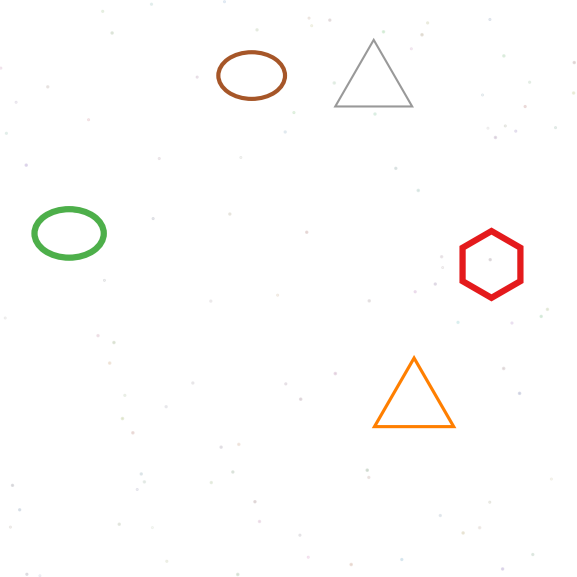[{"shape": "hexagon", "thickness": 3, "radius": 0.29, "center": [0.851, 0.541]}, {"shape": "oval", "thickness": 3, "radius": 0.3, "center": [0.12, 0.595]}, {"shape": "triangle", "thickness": 1.5, "radius": 0.4, "center": [0.717, 0.3]}, {"shape": "oval", "thickness": 2, "radius": 0.29, "center": [0.436, 0.868]}, {"shape": "triangle", "thickness": 1, "radius": 0.38, "center": [0.647, 0.853]}]